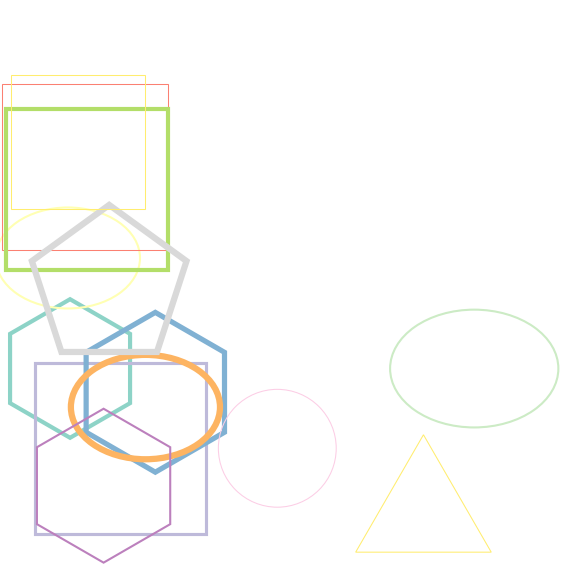[{"shape": "hexagon", "thickness": 2, "radius": 0.6, "center": [0.121, 0.361]}, {"shape": "oval", "thickness": 1, "radius": 0.62, "center": [0.118, 0.552]}, {"shape": "square", "thickness": 1.5, "radius": 0.74, "center": [0.209, 0.223]}, {"shape": "square", "thickness": 0.5, "radius": 0.72, "center": [0.147, 0.71]}, {"shape": "hexagon", "thickness": 2.5, "radius": 0.69, "center": [0.269, 0.32]}, {"shape": "oval", "thickness": 3, "radius": 0.65, "center": [0.252, 0.294]}, {"shape": "square", "thickness": 2, "radius": 0.7, "center": [0.151, 0.671]}, {"shape": "circle", "thickness": 0.5, "radius": 0.51, "center": [0.48, 0.223]}, {"shape": "pentagon", "thickness": 3, "radius": 0.7, "center": [0.189, 0.504]}, {"shape": "hexagon", "thickness": 1, "radius": 0.67, "center": [0.179, 0.158]}, {"shape": "oval", "thickness": 1, "radius": 0.73, "center": [0.821, 0.361]}, {"shape": "square", "thickness": 0.5, "radius": 0.58, "center": [0.135, 0.753]}, {"shape": "triangle", "thickness": 0.5, "radius": 0.68, "center": [0.733, 0.111]}]